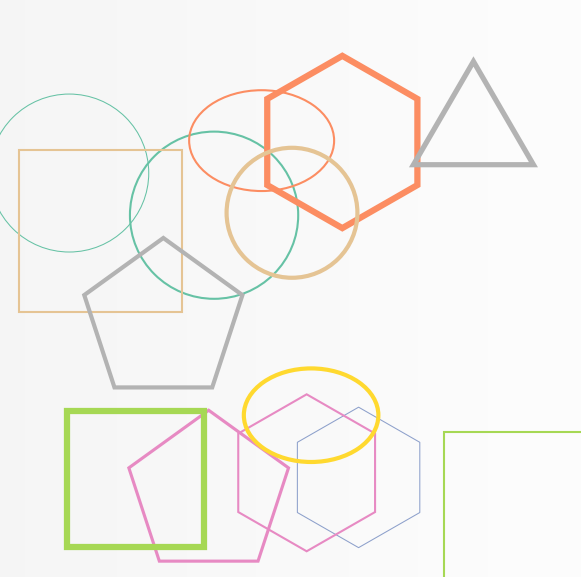[{"shape": "circle", "thickness": 0.5, "radius": 0.68, "center": [0.119, 0.7]}, {"shape": "circle", "thickness": 1, "radius": 0.72, "center": [0.368, 0.626]}, {"shape": "oval", "thickness": 1, "radius": 0.62, "center": [0.45, 0.756]}, {"shape": "hexagon", "thickness": 3, "radius": 0.75, "center": [0.589, 0.753]}, {"shape": "hexagon", "thickness": 0.5, "radius": 0.61, "center": [0.617, 0.172]}, {"shape": "hexagon", "thickness": 1, "radius": 0.68, "center": [0.528, 0.18]}, {"shape": "pentagon", "thickness": 1.5, "radius": 0.72, "center": [0.359, 0.144]}, {"shape": "square", "thickness": 3, "radius": 0.59, "center": [0.233, 0.17]}, {"shape": "square", "thickness": 1, "radius": 0.64, "center": [0.891, 0.124]}, {"shape": "oval", "thickness": 2, "radius": 0.58, "center": [0.535, 0.28]}, {"shape": "square", "thickness": 1, "radius": 0.7, "center": [0.172, 0.599]}, {"shape": "circle", "thickness": 2, "radius": 0.56, "center": [0.502, 0.631]}, {"shape": "triangle", "thickness": 2.5, "radius": 0.6, "center": [0.815, 0.774]}, {"shape": "pentagon", "thickness": 2, "radius": 0.72, "center": [0.281, 0.444]}]